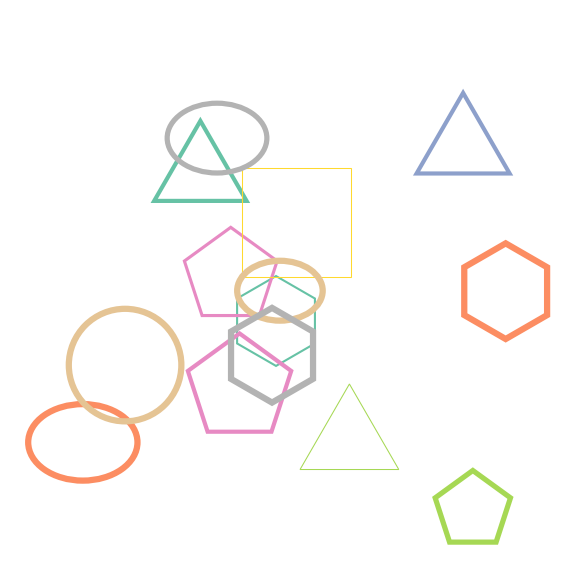[{"shape": "triangle", "thickness": 2, "radius": 0.46, "center": [0.347, 0.697]}, {"shape": "hexagon", "thickness": 1, "radius": 0.39, "center": [0.478, 0.443]}, {"shape": "hexagon", "thickness": 3, "radius": 0.41, "center": [0.876, 0.495]}, {"shape": "oval", "thickness": 3, "radius": 0.47, "center": [0.143, 0.233]}, {"shape": "triangle", "thickness": 2, "radius": 0.47, "center": [0.802, 0.745]}, {"shape": "pentagon", "thickness": 1.5, "radius": 0.42, "center": [0.4, 0.521]}, {"shape": "pentagon", "thickness": 2, "radius": 0.47, "center": [0.415, 0.328]}, {"shape": "pentagon", "thickness": 2.5, "radius": 0.34, "center": [0.819, 0.116]}, {"shape": "triangle", "thickness": 0.5, "radius": 0.49, "center": [0.605, 0.235]}, {"shape": "square", "thickness": 0.5, "radius": 0.47, "center": [0.513, 0.614]}, {"shape": "circle", "thickness": 3, "radius": 0.49, "center": [0.217, 0.367]}, {"shape": "oval", "thickness": 3, "radius": 0.37, "center": [0.485, 0.496]}, {"shape": "oval", "thickness": 2.5, "radius": 0.43, "center": [0.376, 0.76]}, {"shape": "hexagon", "thickness": 3, "radius": 0.41, "center": [0.471, 0.384]}]